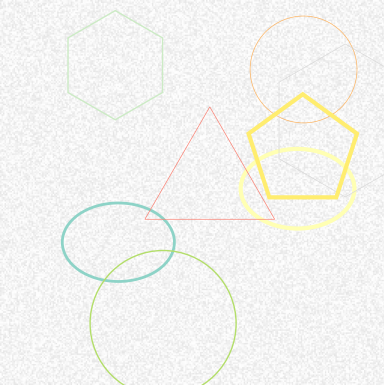[{"shape": "oval", "thickness": 2, "radius": 0.73, "center": [0.307, 0.371]}, {"shape": "oval", "thickness": 3, "radius": 0.74, "center": [0.773, 0.51]}, {"shape": "triangle", "thickness": 0.5, "radius": 0.97, "center": [0.545, 0.528]}, {"shape": "circle", "thickness": 0.5, "radius": 0.69, "center": [0.788, 0.82]}, {"shape": "circle", "thickness": 1, "radius": 0.95, "center": [0.424, 0.16]}, {"shape": "hexagon", "thickness": 0.5, "radius": 0.99, "center": [0.897, 0.687]}, {"shape": "hexagon", "thickness": 1, "radius": 0.71, "center": [0.299, 0.831]}, {"shape": "pentagon", "thickness": 3, "radius": 0.74, "center": [0.786, 0.607]}]